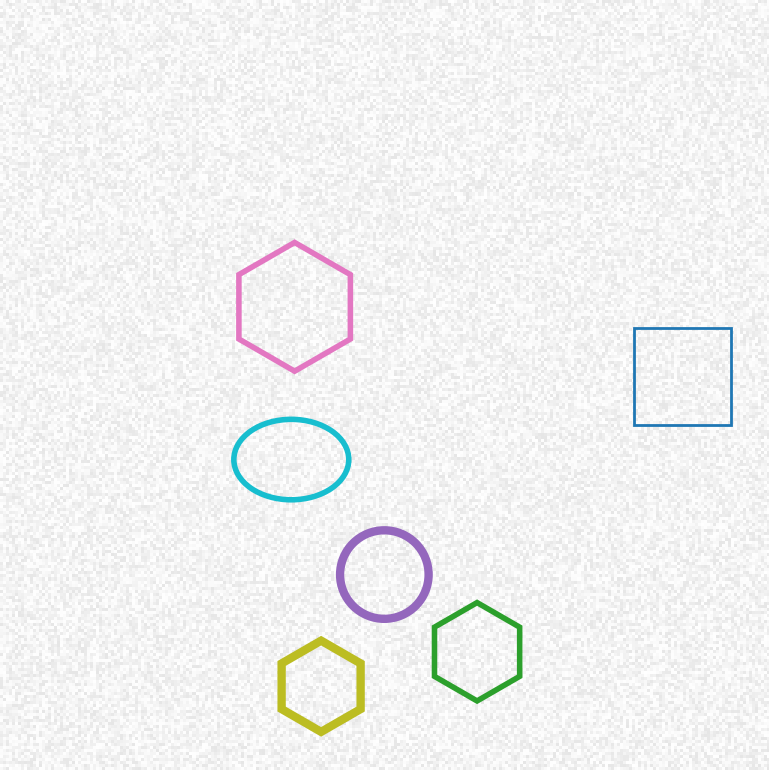[{"shape": "square", "thickness": 1, "radius": 0.32, "center": [0.887, 0.511]}, {"shape": "hexagon", "thickness": 2, "radius": 0.32, "center": [0.62, 0.154]}, {"shape": "circle", "thickness": 3, "radius": 0.29, "center": [0.499, 0.254]}, {"shape": "hexagon", "thickness": 2, "radius": 0.42, "center": [0.383, 0.602]}, {"shape": "hexagon", "thickness": 3, "radius": 0.3, "center": [0.417, 0.109]}, {"shape": "oval", "thickness": 2, "radius": 0.37, "center": [0.378, 0.403]}]